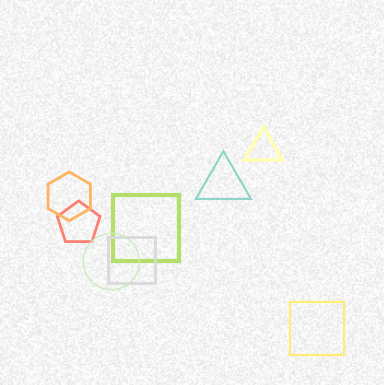[{"shape": "triangle", "thickness": 1.5, "radius": 0.41, "center": [0.58, 0.525]}, {"shape": "triangle", "thickness": 2.5, "radius": 0.29, "center": [0.684, 0.613]}, {"shape": "pentagon", "thickness": 2, "radius": 0.29, "center": [0.204, 0.42]}, {"shape": "hexagon", "thickness": 2, "radius": 0.32, "center": [0.18, 0.49]}, {"shape": "square", "thickness": 3, "radius": 0.43, "center": [0.38, 0.407]}, {"shape": "square", "thickness": 2, "radius": 0.3, "center": [0.342, 0.325]}, {"shape": "circle", "thickness": 1, "radius": 0.37, "center": [0.289, 0.321]}, {"shape": "square", "thickness": 1.5, "radius": 0.35, "center": [0.824, 0.146]}]